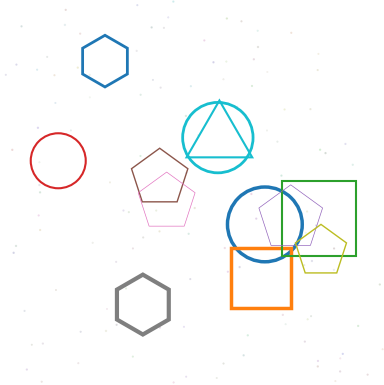[{"shape": "hexagon", "thickness": 2, "radius": 0.34, "center": [0.273, 0.841]}, {"shape": "circle", "thickness": 2.5, "radius": 0.49, "center": [0.688, 0.417]}, {"shape": "square", "thickness": 2.5, "radius": 0.39, "center": [0.678, 0.278]}, {"shape": "square", "thickness": 1.5, "radius": 0.48, "center": [0.829, 0.433]}, {"shape": "circle", "thickness": 1.5, "radius": 0.36, "center": [0.151, 0.582]}, {"shape": "pentagon", "thickness": 0.5, "radius": 0.43, "center": [0.755, 0.433]}, {"shape": "pentagon", "thickness": 1, "radius": 0.38, "center": [0.415, 0.538]}, {"shape": "pentagon", "thickness": 0.5, "radius": 0.39, "center": [0.433, 0.475]}, {"shape": "hexagon", "thickness": 3, "radius": 0.39, "center": [0.371, 0.209]}, {"shape": "pentagon", "thickness": 1, "radius": 0.35, "center": [0.834, 0.347]}, {"shape": "circle", "thickness": 2, "radius": 0.46, "center": [0.566, 0.643]}, {"shape": "triangle", "thickness": 1.5, "radius": 0.49, "center": [0.57, 0.641]}]